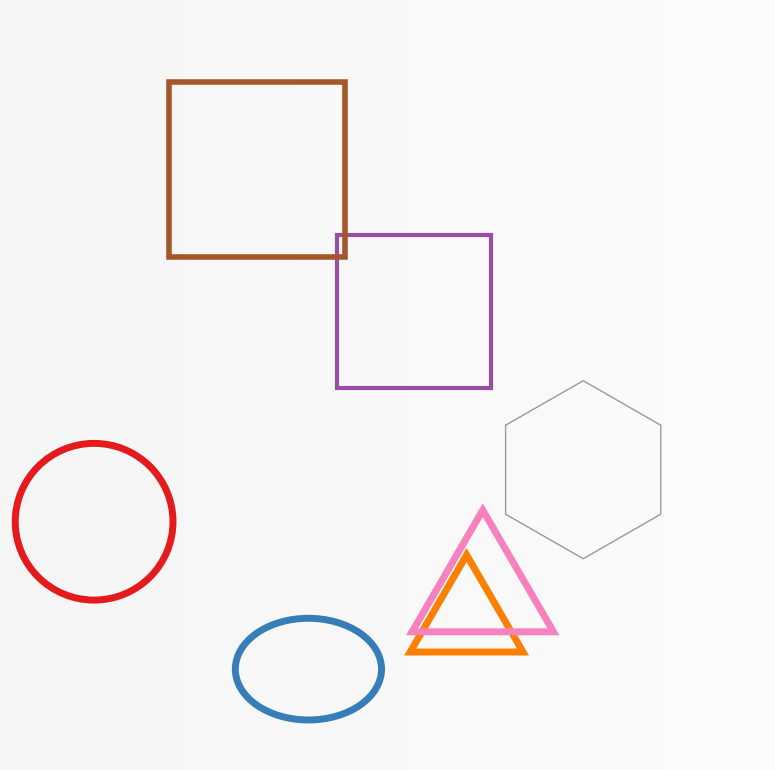[{"shape": "circle", "thickness": 2.5, "radius": 0.51, "center": [0.121, 0.322]}, {"shape": "oval", "thickness": 2.5, "radius": 0.47, "center": [0.398, 0.131]}, {"shape": "square", "thickness": 1.5, "radius": 0.5, "center": [0.534, 0.596]}, {"shape": "triangle", "thickness": 2.5, "radius": 0.42, "center": [0.602, 0.195]}, {"shape": "square", "thickness": 2, "radius": 0.57, "center": [0.331, 0.78]}, {"shape": "triangle", "thickness": 2.5, "radius": 0.53, "center": [0.623, 0.232]}, {"shape": "hexagon", "thickness": 0.5, "radius": 0.58, "center": [0.753, 0.39]}]